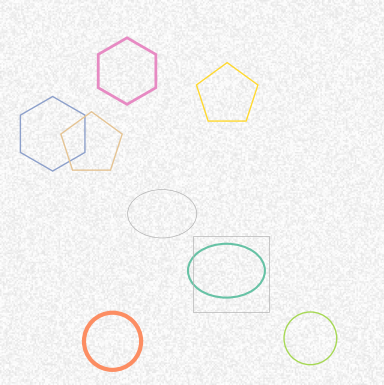[{"shape": "oval", "thickness": 1.5, "radius": 0.5, "center": [0.588, 0.297]}, {"shape": "circle", "thickness": 3, "radius": 0.37, "center": [0.292, 0.114]}, {"shape": "hexagon", "thickness": 1, "radius": 0.48, "center": [0.137, 0.653]}, {"shape": "hexagon", "thickness": 2, "radius": 0.43, "center": [0.33, 0.815]}, {"shape": "circle", "thickness": 1, "radius": 0.34, "center": [0.806, 0.121]}, {"shape": "pentagon", "thickness": 1, "radius": 0.42, "center": [0.59, 0.753]}, {"shape": "pentagon", "thickness": 1, "radius": 0.42, "center": [0.238, 0.626]}, {"shape": "oval", "thickness": 0.5, "radius": 0.45, "center": [0.421, 0.445]}, {"shape": "square", "thickness": 0.5, "radius": 0.49, "center": [0.6, 0.288]}]